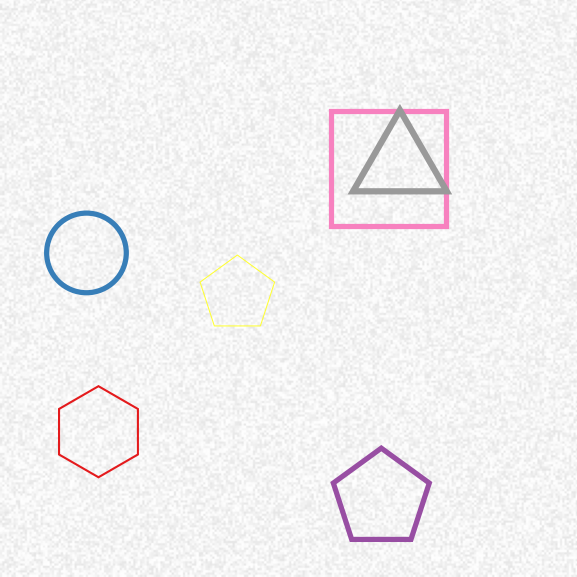[{"shape": "hexagon", "thickness": 1, "radius": 0.39, "center": [0.171, 0.252]}, {"shape": "circle", "thickness": 2.5, "radius": 0.34, "center": [0.15, 0.561]}, {"shape": "pentagon", "thickness": 2.5, "radius": 0.44, "center": [0.66, 0.136]}, {"shape": "pentagon", "thickness": 0.5, "radius": 0.34, "center": [0.411, 0.49]}, {"shape": "square", "thickness": 2.5, "radius": 0.5, "center": [0.673, 0.707]}, {"shape": "triangle", "thickness": 3, "radius": 0.47, "center": [0.693, 0.715]}]